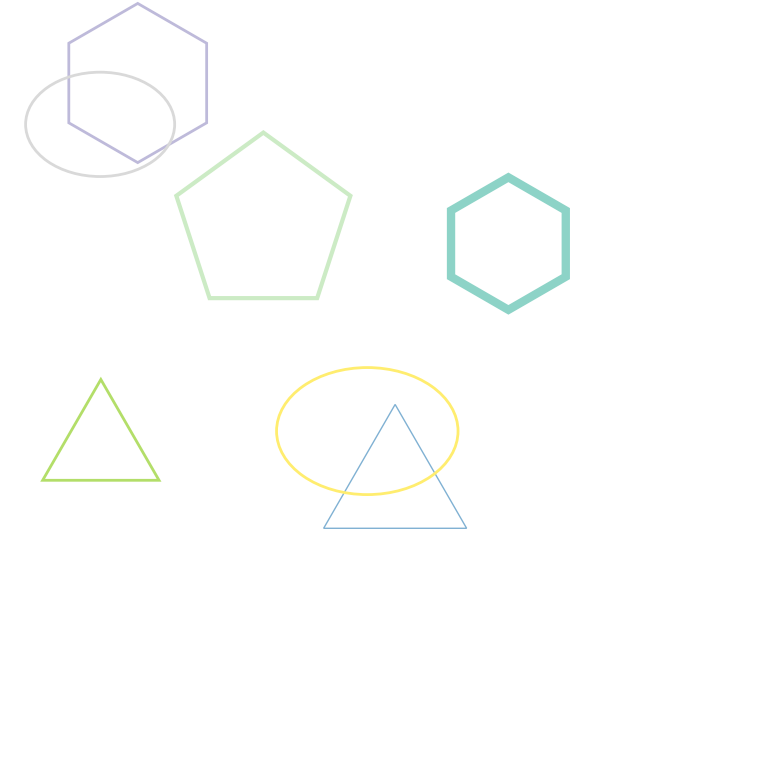[{"shape": "hexagon", "thickness": 3, "radius": 0.43, "center": [0.66, 0.684]}, {"shape": "hexagon", "thickness": 1, "radius": 0.52, "center": [0.179, 0.892]}, {"shape": "triangle", "thickness": 0.5, "radius": 0.54, "center": [0.513, 0.368]}, {"shape": "triangle", "thickness": 1, "radius": 0.44, "center": [0.131, 0.42]}, {"shape": "oval", "thickness": 1, "radius": 0.48, "center": [0.13, 0.838]}, {"shape": "pentagon", "thickness": 1.5, "radius": 0.59, "center": [0.342, 0.709]}, {"shape": "oval", "thickness": 1, "radius": 0.59, "center": [0.477, 0.44]}]